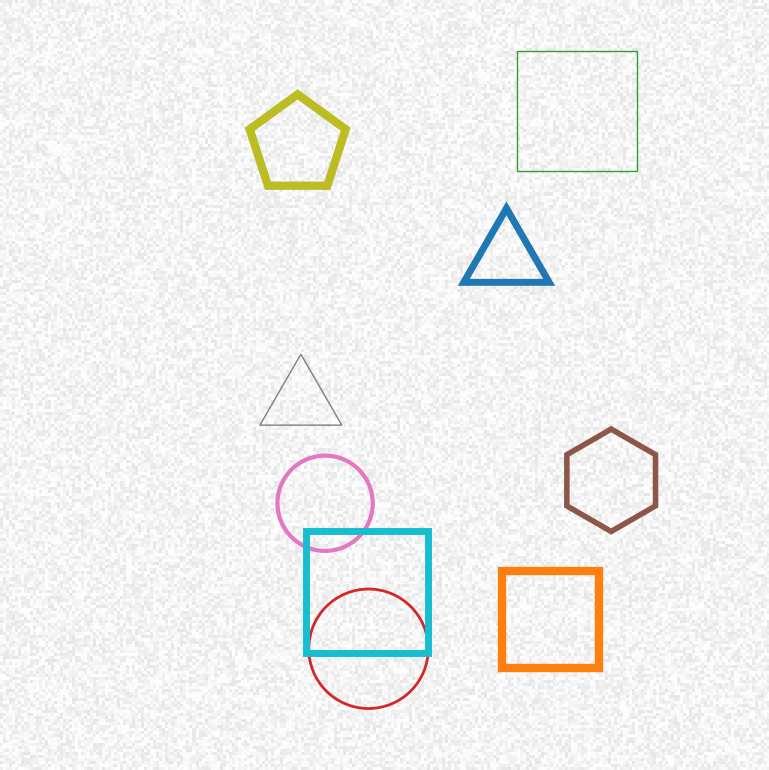[{"shape": "triangle", "thickness": 2.5, "radius": 0.32, "center": [0.658, 0.665]}, {"shape": "square", "thickness": 3, "radius": 0.32, "center": [0.715, 0.195]}, {"shape": "square", "thickness": 0.5, "radius": 0.39, "center": [0.749, 0.856]}, {"shape": "circle", "thickness": 1, "radius": 0.39, "center": [0.479, 0.157]}, {"shape": "hexagon", "thickness": 2, "radius": 0.33, "center": [0.794, 0.376]}, {"shape": "circle", "thickness": 1.5, "radius": 0.31, "center": [0.422, 0.346]}, {"shape": "triangle", "thickness": 0.5, "radius": 0.31, "center": [0.391, 0.479]}, {"shape": "pentagon", "thickness": 3, "radius": 0.33, "center": [0.387, 0.812]}, {"shape": "square", "thickness": 2.5, "radius": 0.39, "center": [0.477, 0.231]}]